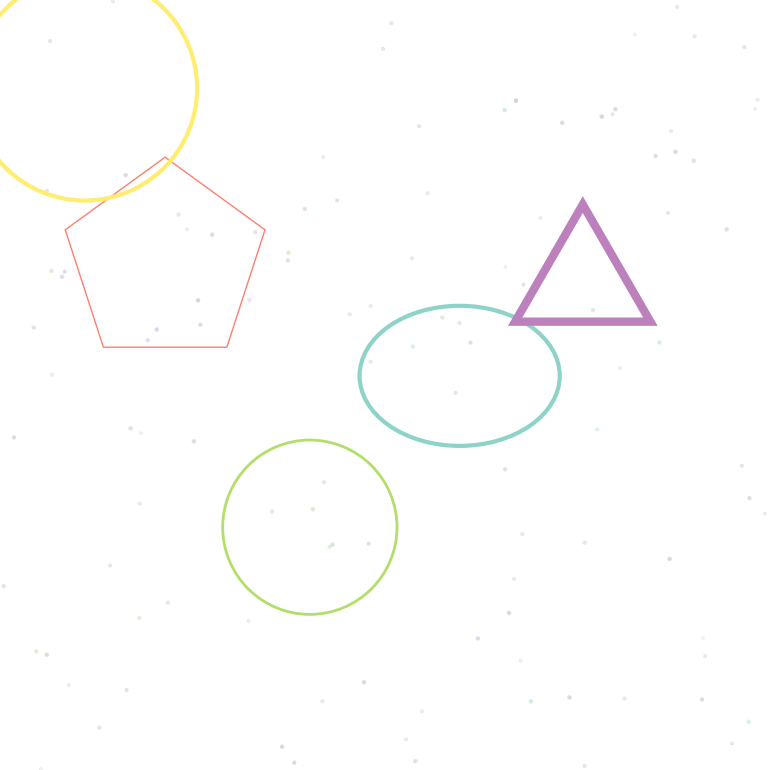[{"shape": "oval", "thickness": 1.5, "radius": 0.65, "center": [0.597, 0.512]}, {"shape": "pentagon", "thickness": 0.5, "radius": 0.68, "center": [0.214, 0.659]}, {"shape": "circle", "thickness": 1, "radius": 0.57, "center": [0.402, 0.315]}, {"shape": "triangle", "thickness": 3, "radius": 0.51, "center": [0.757, 0.633]}, {"shape": "circle", "thickness": 1.5, "radius": 0.73, "center": [0.11, 0.885]}]